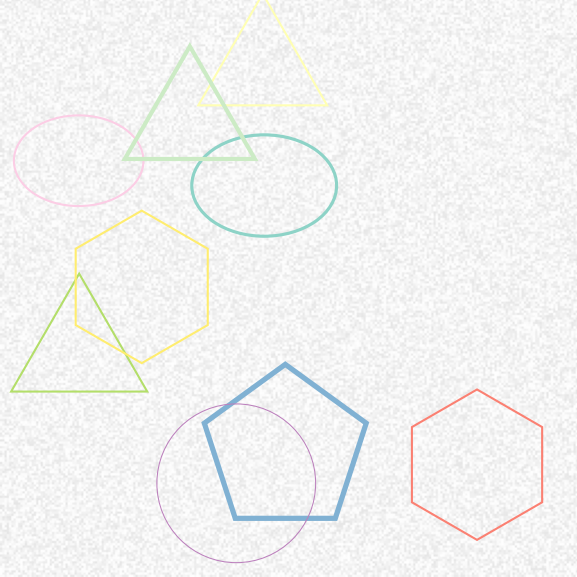[{"shape": "oval", "thickness": 1.5, "radius": 0.63, "center": [0.458, 0.678]}, {"shape": "triangle", "thickness": 1, "radius": 0.64, "center": [0.455, 0.881]}, {"shape": "hexagon", "thickness": 1, "radius": 0.65, "center": [0.826, 0.195]}, {"shape": "pentagon", "thickness": 2.5, "radius": 0.74, "center": [0.494, 0.221]}, {"shape": "triangle", "thickness": 1, "radius": 0.68, "center": [0.137, 0.389]}, {"shape": "oval", "thickness": 1, "radius": 0.56, "center": [0.136, 0.721]}, {"shape": "circle", "thickness": 0.5, "radius": 0.69, "center": [0.409, 0.162]}, {"shape": "triangle", "thickness": 2, "radius": 0.65, "center": [0.329, 0.789]}, {"shape": "hexagon", "thickness": 1, "radius": 0.66, "center": [0.245, 0.502]}]